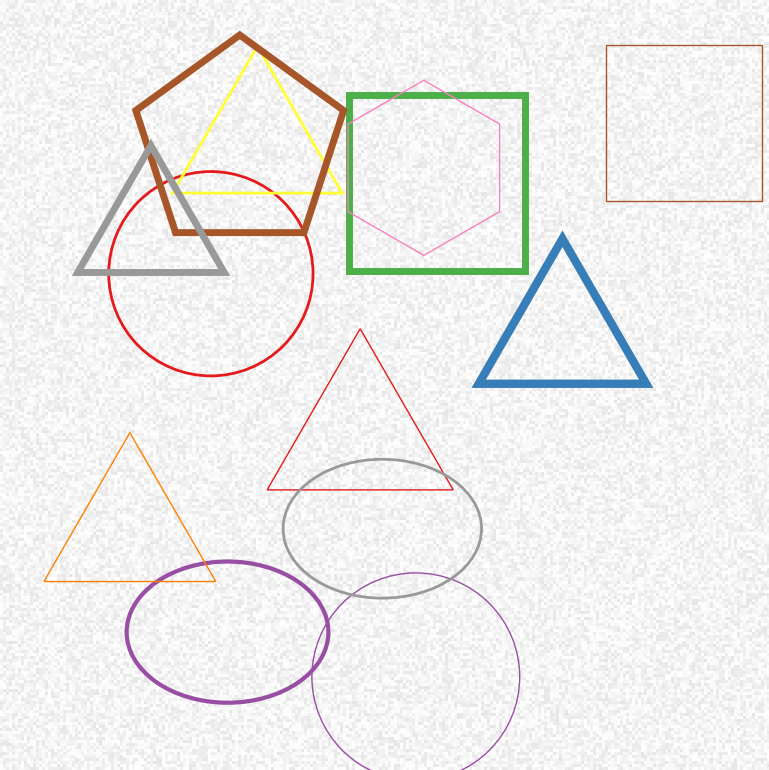[{"shape": "triangle", "thickness": 0.5, "radius": 0.7, "center": [0.468, 0.434]}, {"shape": "circle", "thickness": 1, "radius": 0.66, "center": [0.274, 0.645]}, {"shape": "triangle", "thickness": 3, "radius": 0.63, "center": [0.73, 0.564]}, {"shape": "square", "thickness": 2.5, "radius": 0.57, "center": [0.567, 0.763]}, {"shape": "circle", "thickness": 0.5, "radius": 0.67, "center": [0.54, 0.121]}, {"shape": "oval", "thickness": 1.5, "radius": 0.65, "center": [0.295, 0.179]}, {"shape": "triangle", "thickness": 0.5, "radius": 0.64, "center": [0.169, 0.309]}, {"shape": "triangle", "thickness": 1, "radius": 0.64, "center": [0.334, 0.813]}, {"shape": "pentagon", "thickness": 2.5, "radius": 0.71, "center": [0.311, 0.813]}, {"shape": "square", "thickness": 0.5, "radius": 0.51, "center": [0.889, 0.84]}, {"shape": "hexagon", "thickness": 0.5, "radius": 0.57, "center": [0.55, 0.782]}, {"shape": "triangle", "thickness": 2.5, "radius": 0.55, "center": [0.196, 0.701]}, {"shape": "oval", "thickness": 1, "radius": 0.64, "center": [0.497, 0.313]}]